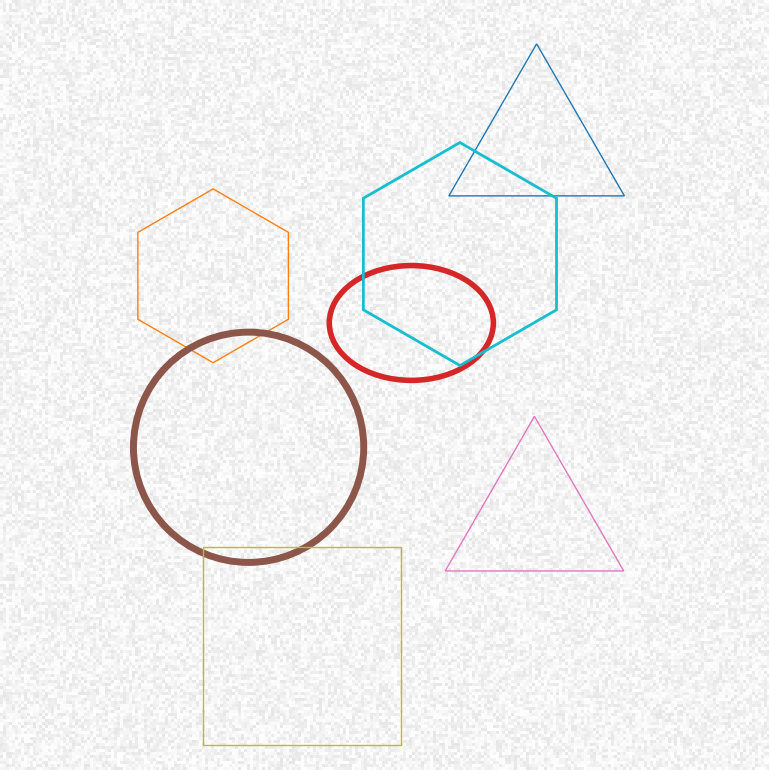[{"shape": "triangle", "thickness": 0.5, "radius": 0.66, "center": [0.697, 0.811]}, {"shape": "hexagon", "thickness": 0.5, "radius": 0.56, "center": [0.277, 0.642]}, {"shape": "oval", "thickness": 2, "radius": 0.53, "center": [0.534, 0.581]}, {"shape": "circle", "thickness": 2.5, "radius": 0.75, "center": [0.323, 0.419]}, {"shape": "triangle", "thickness": 0.5, "radius": 0.67, "center": [0.694, 0.325]}, {"shape": "square", "thickness": 0.5, "radius": 0.64, "center": [0.393, 0.161]}, {"shape": "hexagon", "thickness": 1, "radius": 0.72, "center": [0.597, 0.67]}]